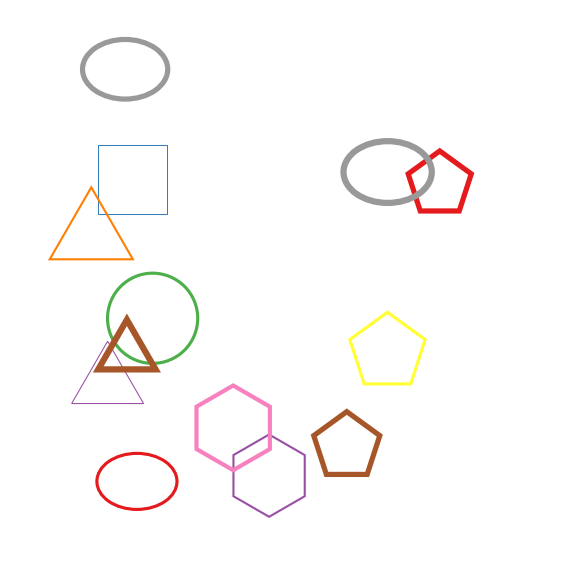[{"shape": "pentagon", "thickness": 2.5, "radius": 0.29, "center": [0.761, 0.68]}, {"shape": "oval", "thickness": 1.5, "radius": 0.35, "center": [0.237, 0.166]}, {"shape": "square", "thickness": 0.5, "radius": 0.3, "center": [0.23, 0.688]}, {"shape": "circle", "thickness": 1.5, "radius": 0.39, "center": [0.264, 0.448]}, {"shape": "triangle", "thickness": 0.5, "radius": 0.36, "center": [0.186, 0.336]}, {"shape": "hexagon", "thickness": 1, "radius": 0.36, "center": [0.466, 0.176]}, {"shape": "triangle", "thickness": 1, "radius": 0.42, "center": [0.158, 0.592]}, {"shape": "pentagon", "thickness": 1.5, "radius": 0.34, "center": [0.671, 0.39]}, {"shape": "triangle", "thickness": 3, "radius": 0.29, "center": [0.22, 0.388]}, {"shape": "pentagon", "thickness": 2.5, "radius": 0.3, "center": [0.6, 0.226]}, {"shape": "hexagon", "thickness": 2, "radius": 0.37, "center": [0.404, 0.258]}, {"shape": "oval", "thickness": 3, "radius": 0.38, "center": [0.671, 0.701]}, {"shape": "oval", "thickness": 2.5, "radius": 0.37, "center": [0.217, 0.879]}]